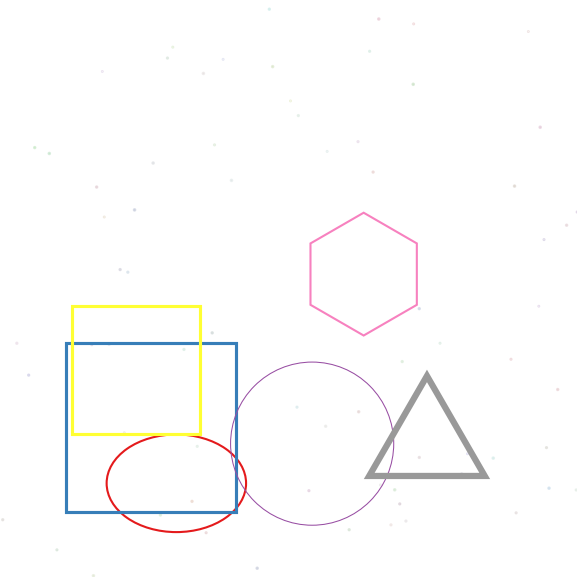[{"shape": "oval", "thickness": 1, "radius": 0.6, "center": [0.305, 0.162]}, {"shape": "square", "thickness": 1.5, "radius": 0.74, "center": [0.261, 0.259]}, {"shape": "circle", "thickness": 0.5, "radius": 0.71, "center": [0.541, 0.231]}, {"shape": "square", "thickness": 1.5, "radius": 0.56, "center": [0.235, 0.358]}, {"shape": "hexagon", "thickness": 1, "radius": 0.53, "center": [0.63, 0.524]}, {"shape": "triangle", "thickness": 3, "radius": 0.58, "center": [0.739, 0.233]}]